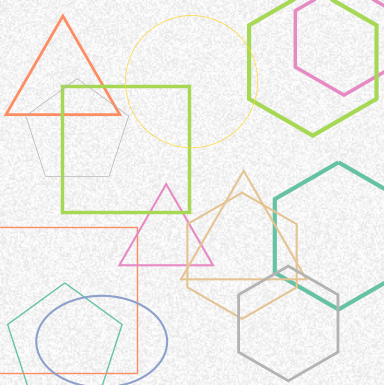[{"shape": "pentagon", "thickness": 1, "radius": 0.78, "center": [0.168, 0.109]}, {"shape": "hexagon", "thickness": 3, "radius": 0.96, "center": [0.879, 0.387]}, {"shape": "square", "thickness": 1, "radius": 0.95, "center": [0.165, 0.221]}, {"shape": "triangle", "thickness": 2, "radius": 0.85, "center": [0.163, 0.788]}, {"shape": "oval", "thickness": 1.5, "radius": 0.85, "center": [0.264, 0.113]}, {"shape": "hexagon", "thickness": 2.5, "radius": 0.73, "center": [0.894, 0.899]}, {"shape": "triangle", "thickness": 1.5, "radius": 0.7, "center": [0.432, 0.381]}, {"shape": "square", "thickness": 2.5, "radius": 0.82, "center": [0.326, 0.614]}, {"shape": "hexagon", "thickness": 3, "radius": 0.96, "center": [0.812, 0.839]}, {"shape": "circle", "thickness": 0.5, "radius": 0.86, "center": [0.498, 0.788]}, {"shape": "triangle", "thickness": 1.5, "radius": 0.94, "center": [0.633, 0.368]}, {"shape": "hexagon", "thickness": 1.5, "radius": 0.82, "center": [0.629, 0.336]}, {"shape": "pentagon", "thickness": 0.5, "radius": 0.7, "center": [0.201, 0.655]}, {"shape": "hexagon", "thickness": 2, "radius": 0.75, "center": [0.749, 0.16]}]